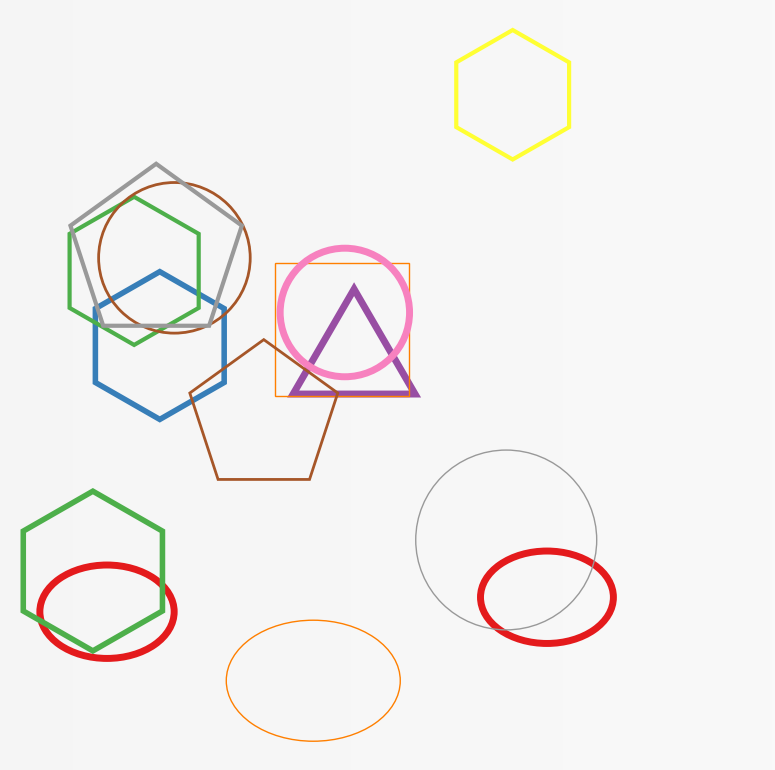[{"shape": "oval", "thickness": 2.5, "radius": 0.43, "center": [0.706, 0.224]}, {"shape": "oval", "thickness": 2.5, "radius": 0.43, "center": [0.138, 0.206]}, {"shape": "hexagon", "thickness": 2, "radius": 0.48, "center": [0.206, 0.551]}, {"shape": "hexagon", "thickness": 2, "radius": 0.52, "center": [0.12, 0.258]}, {"shape": "hexagon", "thickness": 1.5, "radius": 0.48, "center": [0.173, 0.648]}, {"shape": "triangle", "thickness": 2.5, "radius": 0.45, "center": [0.457, 0.534]}, {"shape": "square", "thickness": 0.5, "radius": 0.43, "center": [0.442, 0.572]}, {"shape": "oval", "thickness": 0.5, "radius": 0.56, "center": [0.404, 0.116]}, {"shape": "hexagon", "thickness": 1.5, "radius": 0.42, "center": [0.662, 0.877]}, {"shape": "pentagon", "thickness": 1, "radius": 0.5, "center": [0.34, 0.459]}, {"shape": "circle", "thickness": 1, "radius": 0.49, "center": [0.225, 0.665]}, {"shape": "circle", "thickness": 2.5, "radius": 0.42, "center": [0.445, 0.594]}, {"shape": "pentagon", "thickness": 1.5, "radius": 0.58, "center": [0.202, 0.671]}, {"shape": "circle", "thickness": 0.5, "radius": 0.58, "center": [0.653, 0.299]}]